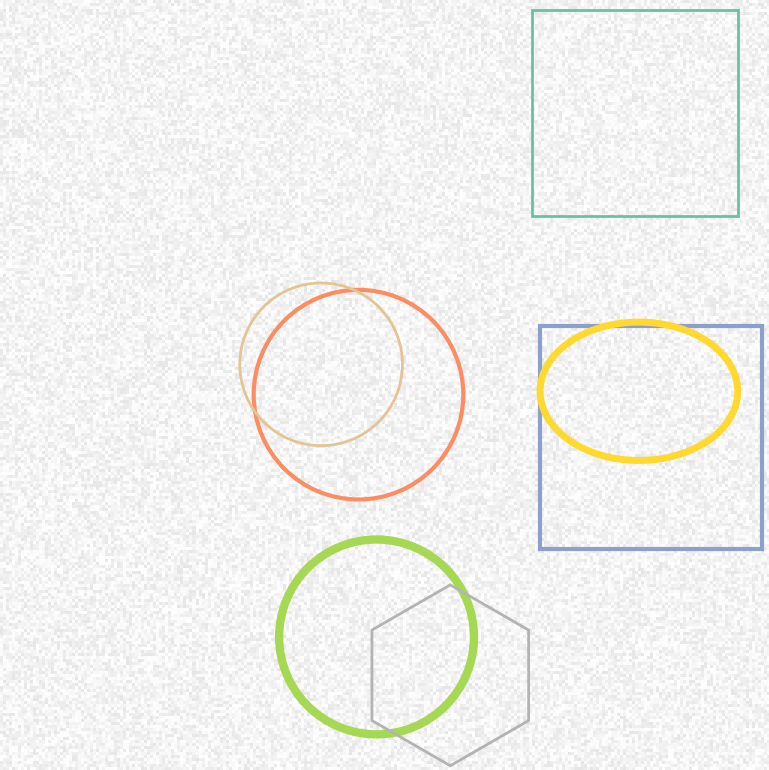[{"shape": "square", "thickness": 1, "radius": 0.67, "center": [0.825, 0.854]}, {"shape": "circle", "thickness": 1.5, "radius": 0.68, "center": [0.466, 0.487]}, {"shape": "square", "thickness": 1.5, "radius": 0.72, "center": [0.845, 0.432]}, {"shape": "circle", "thickness": 3, "radius": 0.63, "center": [0.489, 0.173]}, {"shape": "oval", "thickness": 2.5, "radius": 0.64, "center": [0.83, 0.492]}, {"shape": "circle", "thickness": 1, "radius": 0.53, "center": [0.417, 0.527]}, {"shape": "hexagon", "thickness": 1, "radius": 0.59, "center": [0.585, 0.123]}]